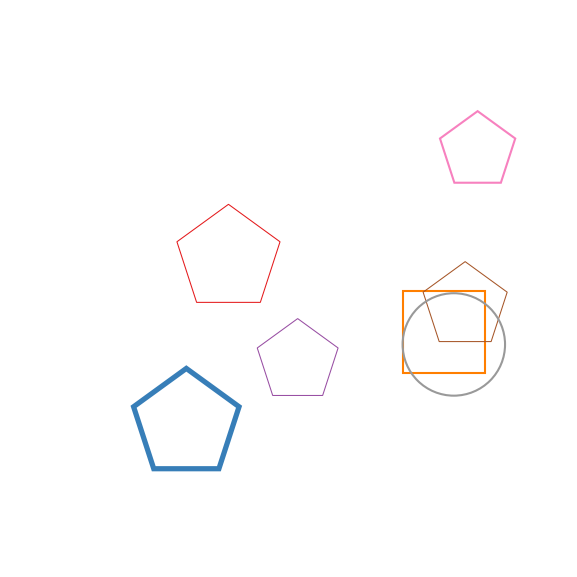[{"shape": "pentagon", "thickness": 0.5, "radius": 0.47, "center": [0.396, 0.551]}, {"shape": "pentagon", "thickness": 2.5, "radius": 0.48, "center": [0.323, 0.265]}, {"shape": "pentagon", "thickness": 0.5, "radius": 0.37, "center": [0.515, 0.374]}, {"shape": "square", "thickness": 1, "radius": 0.35, "center": [0.769, 0.424]}, {"shape": "pentagon", "thickness": 0.5, "radius": 0.38, "center": [0.805, 0.47]}, {"shape": "pentagon", "thickness": 1, "radius": 0.34, "center": [0.827, 0.738]}, {"shape": "circle", "thickness": 1, "radius": 0.44, "center": [0.786, 0.403]}]